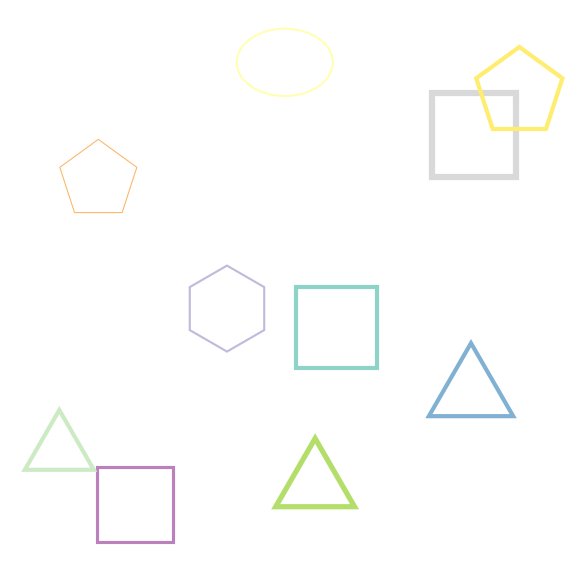[{"shape": "square", "thickness": 2, "radius": 0.35, "center": [0.582, 0.433]}, {"shape": "oval", "thickness": 1, "radius": 0.42, "center": [0.493, 0.891]}, {"shape": "hexagon", "thickness": 1, "radius": 0.37, "center": [0.393, 0.465]}, {"shape": "triangle", "thickness": 2, "radius": 0.42, "center": [0.816, 0.321]}, {"shape": "pentagon", "thickness": 0.5, "radius": 0.35, "center": [0.17, 0.688]}, {"shape": "triangle", "thickness": 2.5, "radius": 0.39, "center": [0.546, 0.161]}, {"shape": "square", "thickness": 3, "radius": 0.37, "center": [0.821, 0.765]}, {"shape": "square", "thickness": 1.5, "radius": 0.33, "center": [0.233, 0.125]}, {"shape": "triangle", "thickness": 2, "radius": 0.35, "center": [0.103, 0.22]}, {"shape": "pentagon", "thickness": 2, "radius": 0.39, "center": [0.899, 0.839]}]